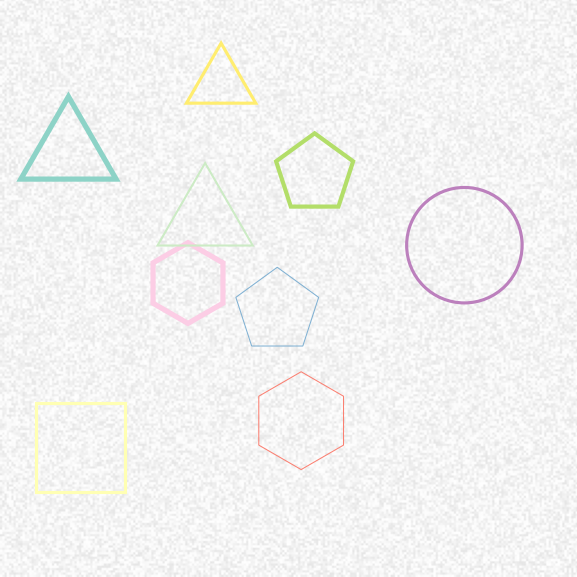[{"shape": "triangle", "thickness": 2.5, "radius": 0.48, "center": [0.119, 0.737]}, {"shape": "square", "thickness": 1.5, "radius": 0.38, "center": [0.139, 0.224]}, {"shape": "hexagon", "thickness": 0.5, "radius": 0.42, "center": [0.521, 0.271]}, {"shape": "pentagon", "thickness": 0.5, "radius": 0.38, "center": [0.48, 0.461]}, {"shape": "pentagon", "thickness": 2, "radius": 0.35, "center": [0.545, 0.698]}, {"shape": "hexagon", "thickness": 2.5, "radius": 0.35, "center": [0.326, 0.509]}, {"shape": "circle", "thickness": 1.5, "radius": 0.5, "center": [0.804, 0.575]}, {"shape": "triangle", "thickness": 1, "radius": 0.48, "center": [0.355, 0.622]}, {"shape": "triangle", "thickness": 1.5, "radius": 0.35, "center": [0.383, 0.855]}]